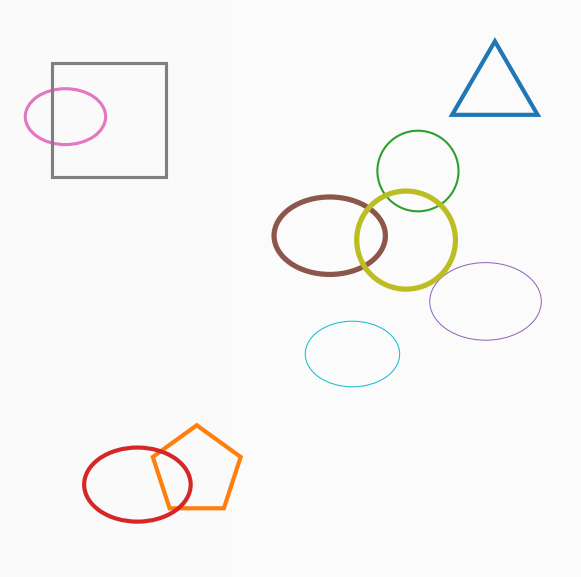[{"shape": "triangle", "thickness": 2, "radius": 0.42, "center": [0.851, 0.843]}, {"shape": "pentagon", "thickness": 2, "radius": 0.4, "center": [0.339, 0.183]}, {"shape": "circle", "thickness": 1, "radius": 0.35, "center": [0.719, 0.703]}, {"shape": "oval", "thickness": 2, "radius": 0.46, "center": [0.236, 0.16]}, {"shape": "oval", "thickness": 0.5, "radius": 0.48, "center": [0.835, 0.477]}, {"shape": "oval", "thickness": 2.5, "radius": 0.48, "center": [0.567, 0.591]}, {"shape": "oval", "thickness": 1.5, "radius": 0.35, "center": [0.113, 0.797]}, {"shape": "square", "thickness": 1.5, "radius": 0.49, "center": [0.188, 0.792]}, {"shape": "circle", "thickness": 2.5, "radius": 0.42, "center": [0.699, 0.583]}, {"shape": "oval", "thickness": 0.5, "radius": 0.41, "center": [0.606, 0.386]}]